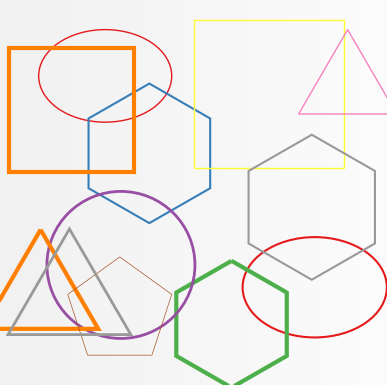[{"shape": "oval", "thickness": 1.5, "radius": 0.93, "center": [0.812, 0.254]}, {"shape": "oval", "thickness": 1, "radius": 0.86, "center": [0.271, 0.803]}, {"shape": "hexagon", "thickness": 1.5, "radius": 0.91, "center": [0.385, 0.602]}, {"shape": "hexagon", "thickness": 3, "radius": 0.82, "center": [0.597, 0.158]}, {"shape": "circle", "thickness": 2, "radius": 0.95, "center": [0.312, 0.312]}, {"shape": "triangle", "thickness": 3, "radius": 0.86, "center": [0.105, 0.232]}, {"shape": "square", "thickness": 3, "radius": 0.8, "center": [0.184, 0.715]}, {"shape": "square", "thickness": 1, "radius": 0.96, "center": [0.694, 0.756]}, {"shape": "pentagon", "thickness": 0.5, "radius": 0.71, "center": [0.309, 0.192]}, {"shape": "triangle", "thickness": 1, "radius": 0.73, "center": [0.897, 0.777]}, {"shape": "hexagon", "thickness": 1.5, "radius": 0.94, "center": [0.805, 0.462]}, {"shape": "triangle", "thickness": 2, "radius": 0.91, "center": [0.179, 0.222]}]